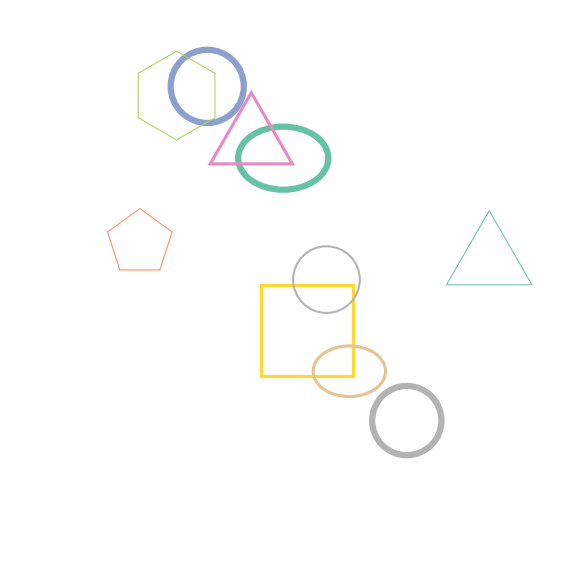[{"shape": "triangle", "thickness": 0.5, "radius": 0.43, "center": [0.847, 0.549]}, {"shape": "oval", "thickness": 3, "radius": 0.39, "center": [0.49, 0.725]}, {"shape": "pentagon", "thickness": 0.5, "radius": 0.29, "center": [0.242, 0.579]}, {"shape": "circle", "thickness": 3, "radius": 0.32, "center": [0.359, 0.85]}, {"shape": "triangle", "thickness": 1.5, "radius": 0.41, "center": [0.435, 0.756]}, {"shape": "hexagon", "thickness": 0.5, "radius": 0.38, "center": [0.306, 0.834]}, {"shape": "square", "thickness": 1.5, "radius": 0.39, "center": [0.532, 0.428]}, {"shape": "oval", "thickness": 1.5, "radius": 0.31, "center": [0.605, 0.356]}, {"shape": "circle", "thickness": 3, "radius": 0.3, "center": [0.704, 0.271]}, {"shape": "circle", "thickness": 1, "radius": 0.29, "center": [0.565, 0.515]}]